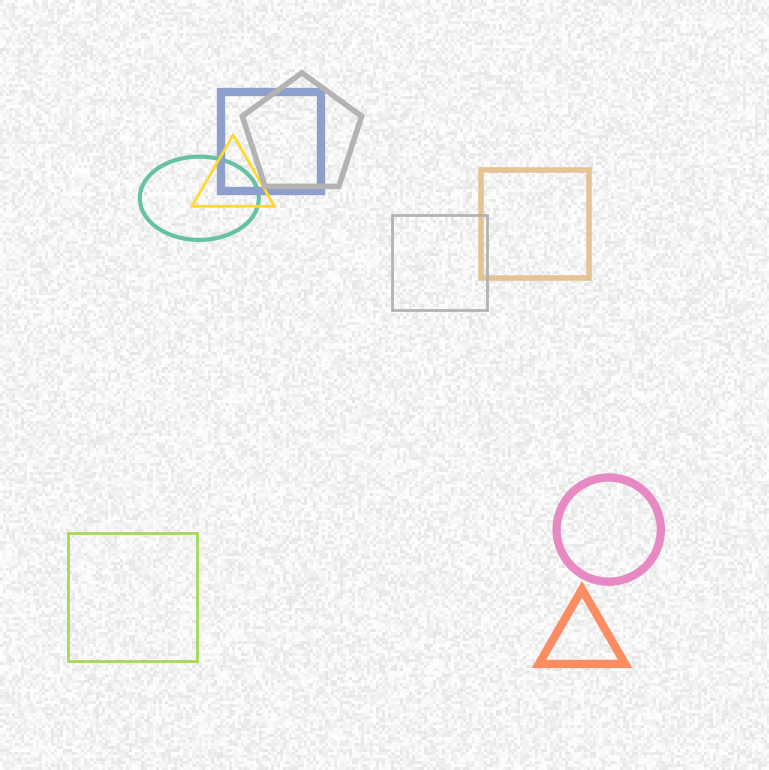[{"shape": "oval", "thickness": 1.5, "radius": 0.39, "center": [0.259, 0.743]}, {"shape": "triangle", "thickness": 3, "radius": 0.32, "center": [0.756, 0.17]}, {"shape": "square", "thickness": 3, "radius": 0.32, "center": [0.352, 0.816]}, {"shape": "circle", "thickness": 3, "radius": 0.34, "center": [0.791, 0.312]}, {"shape": "square", "thickness": 1, "radius": 0.42, "center": [0.172, 0.225]}, {"shape": "triangle", "thickness": 1, "radius": 0.31, "center": [0.303, 0.763]}, {"shape": "square", "thickness": 2, "radius": 0.35, "center": [0.695, 0.709]}, {"shape": "square", "thickness": 1, "radius": 0.31, "center": [0.57, 0.659]}, {"shape": "pentagon", "thickness": 2, "radius": 0.41, "center": [0.392, 0.824]}]